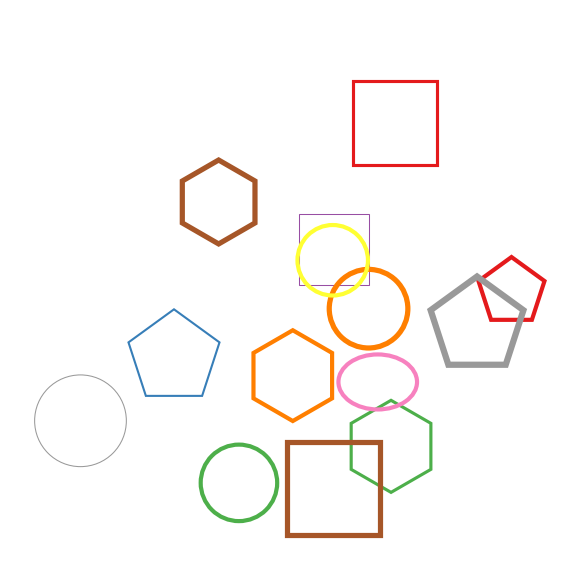[{"shape": "square", "thickness": 1.5, "radius": 0.36, "center": [0.684, 0.785]}, {"shape": "pentagon", "thickness": 2, "radius": 0.3, "center": [0.886, 0.494]}, {"shape": "pentagon", "thickness": 1, "radius": 0.41, "center": [0.301, 0.381]}, {"shape": "hexagon", "thickness": 1.5, "radius": 0.4, "center": [0.677, 0.226]}, {"shape": "circle", "thickness": 2, "radius": 0.33, "center": [0.414, 0.163]}, {"shape": "square", "thickness": 0.5, "radius": 0.3, "center": [0.578, 0.567]}, {"shape": "circle", "thickness": 2.5, "radius": 0.34, "center": [0.638, 0.465]}, {"shape": "hexagon", "thickness": 2, "radius": 0.39, "center": [0.507, 0.349]}, {"shape": "circle", "thickness": 2, "radius": 0.31, "center": [0.576, 0.548]}, {"shape": "hexagon", "thickness": 2.5, "radius": 0.36, "center": [0.379, 0.649]}, {"shape": "square", "thickness": 2.5, "radius": 0.4, "center": [0.578, 0.153]}, {"shape": "oval", "thickness": 2, "radius": 0.34, "center": [0.654, 0.338]}, {"shape": "pentagon", "thickness": 3, "radius": 0.42, "center": [0.826, 0.436]}, {"shape": "circle", "thickness": 0.5, "radius": 0.4, "center": [0.139, 0.271]}]